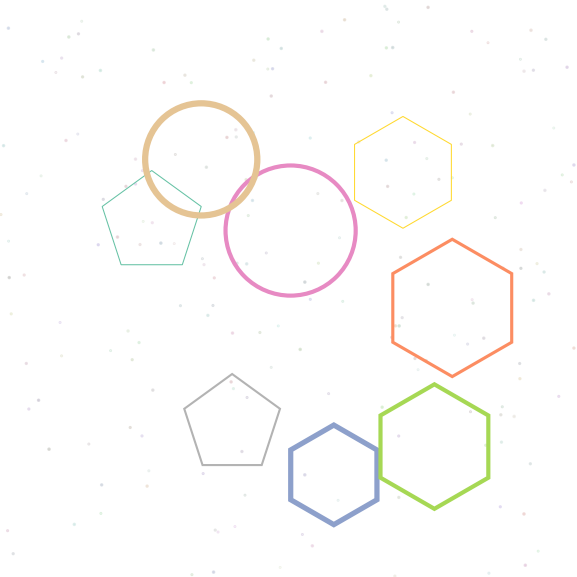[{"shape": "pentagon", "thickness": 0.5, "radius": 0.45, "center": [0.263, 0.614]}, {"shape": "hexagon", "thickness": 1.5, "radius": 0.59, "center": [0.783, 0.466]}, {"shape": "hexagon", "thickness": 2.5, "radius": 0.43, "center": [0.578, 0.177]}, {"shape": "circle", "thickness": 2, "radius": 0.56, "center": [0.503, 0.6]}, {"shape": "hexagon", "thickness": 2, "radius": 0.54, "center": [0.752, 0.226]}, {"shape": "hexagon", "thickness": 0.5, "radius": 0.48, "center": [0.698, 0.701]}, {"shape": "circle", "thickness": 3, "radius": 0.49, "center": [0.348, 0.723]}, {"shape": "pentagon", "thickness": 1, "radius": 0.44, "center": [0.402, 0.264]}]